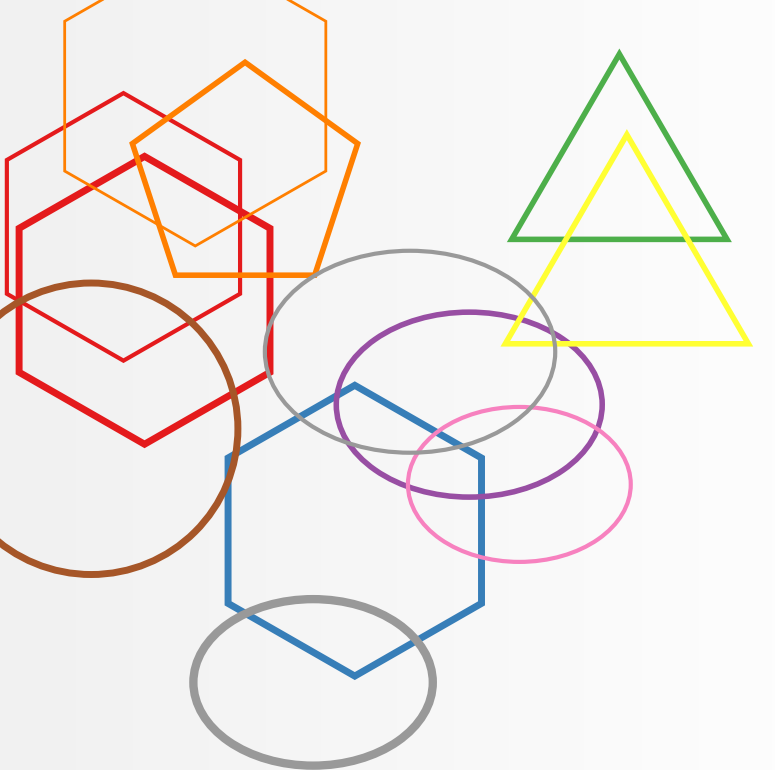[{"shape": "hexagon", "thickness": 2.5, "radius": 0.93, "center": [0.187, 0.61]}, {"shape": "hexagon", "thickness": 1.5, "radius": 0.87, "center": [0.159, 0.705]}, {"shape": "hexagon", "thickness": 2.5, "radius": 0.94, "center": [0.458, 0.311]}, {"shape": "triangle", "thickness": 2, "radius": 0.8, "center": [0.799, 0.769]}, {"shape": "oval", "thickness": 2, "radius": 0.86, "center": [0.605, 0.475]}, {"shape": "pentagon", "thickness": 2, "radius": 0.76, "center": [0.316, 0.766]}, {"shape": "hexagon", "thickness": 1, "radius": 0.97, "center": [0.252, 0.875]}, {"shape": "triangle", "thickness": 2, "radius": 0.91, "center": [0.809, 0.644]}, {"shape": "circle", "thickness": 2.5, "radius": 0.95, "center": [0.118, 0.443]}, {"shape": "oval", "thickness": 1.5, "radius": 0.72, "center": [0.67, 0.371]}, {"shape": "oval", "thickness": 1.5, "radius": 0.94, "center": [0.529, 0.543]}, {"shape": "oval", "thickness": 3, "radius": 0.77, "center": [0.404, 0.114]}]